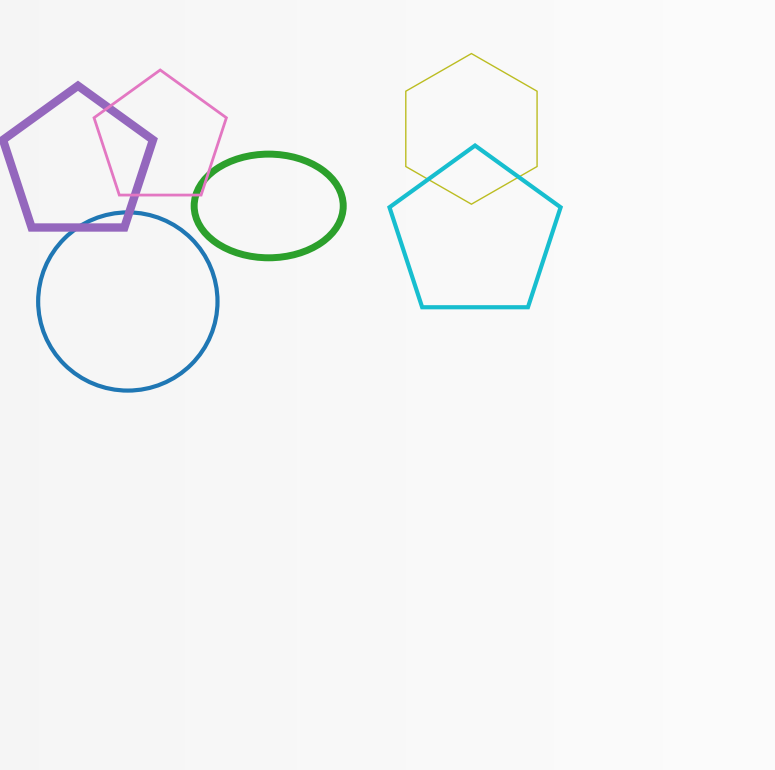[{"shape": "circle", "thickness": 1.5, "radius": 0.58, "center": [0.165, 0.608]}, {"shape": "oval", "thickness": 2.5, "radius": 0.48, "center": [0.347, 0.733]}, {"shape": "pentagon", "thickness": 3, "radius": 0.51, "center": [0.101, 0.787]}, {"shape": "pentagon", "thickness": 1, "radius": 0.45, "center": [0.207, 0.819]}, {"shape": "hexagon", "thickness": 0.5, "radius": 0.49, "center": [0.608, 0.833]}, {"shape": "pentagon", "thickness": 1.5, "radius": 0.58, "center": [0.613, 0.695]}]